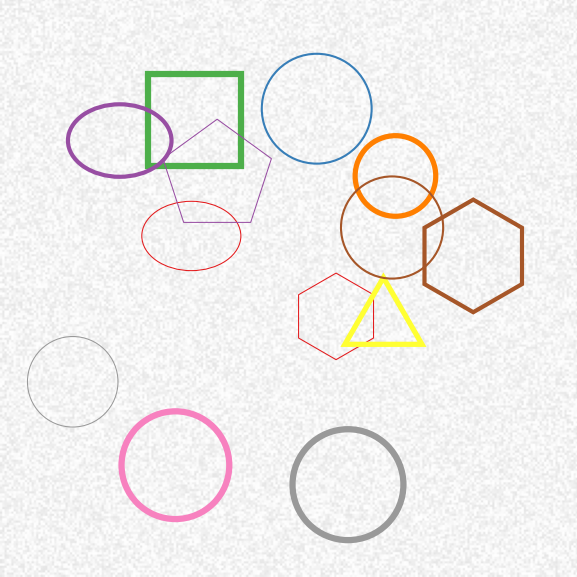[{"shape": "hexagon", "thickness": 0.5, "radius": 0.37, "center": [0.582, 0.451]}, {"shape": "oval", "thickness": 0.5, "radius": 0.43, "center": [0.331, 0.591]}, {"shape": "circle", "thickness": 1, "radius": 0.48, "center": [0.548, 0.811]}, {"shape": "square", "thickness": 3, "radius": 0.4, "center": [0.337, 0.791]}, {"shape": "pentagon", "thickness": 0.5, "radius": 0.49, "center": [0.376, 0.694]}, {"shape": "oval", "thickness": 2, "radius": 0.45, "center": [0.207, 0.756]}, {"shape": "circle", "thickness": 2.5, "radius": 0.35, "center": [0.685, 0.694]}, {"shape": "triangle", "thickness": 2.5, "radius": 0.39, "center": [0.664, 0.441]}, {"shape": "circle", "thickness": 1, "radius": 0.44, "center": [0.679, 0.605]}, {"shape": "hexagon", "thickness": 2, "radius": 0.49, "center": [0.819, 0.556]}, {"shape": "circle", "thickness": 3, "radius": 0.47, "center": [0.304, 0.194]}, {"shape": "circle", "thickness": 3, "radius": 0.48, "center": [0.603, 0.16]}, {"shape": "circle", "thickness": 0.5, "radius": 0.39, "center": [0.126, 0.338]}]